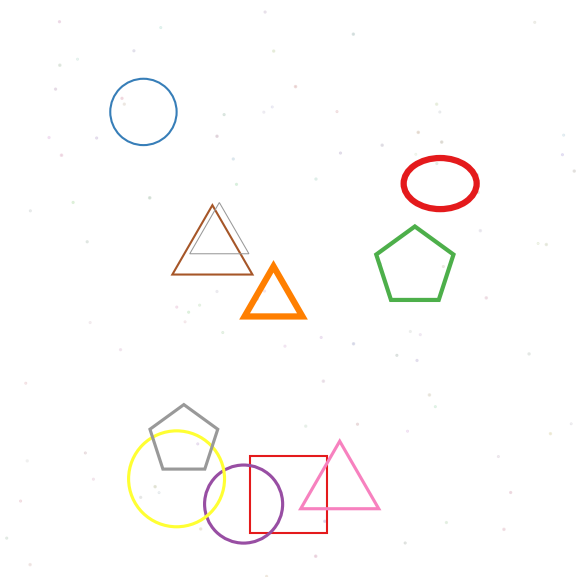[{"shape": "oval", "thickness": 3, "radius": 0.32, "center": [0.762, 0.681]}, {"shape": "square", "thickness": 1, "radius": 0.33, "center": [0.5, 0.143]}, {"shape": "circle", "thickness": 1, "radius": 0.29, "center": [0.248, 0.805]}, {"shape": "pentagon", "thickness": 2, "radius": 0.35, "center": [0.718, 0.537]}, {"shape": "circle", "thickness": 1.5, "radius": 0.34, "center": [0.422, 0.126]}, {"shape": "triangle", "thickness": 3, "radius": 0.29, "center": [0.474, 0.48]}, {"shape": "circle", "thickness": 1.5, "radius": 0.42, "center": [0.306, 0.17]}, {"shape": "triangle", "thickness": 1, "radius": 0.4, "center": [0.368, 0.564]}, {"shape": "triangle", "thickness": 1.5, "radius": 0.39, "center": [0.588, 0.157]}, {"shape": "pentagon", "thickness": 1.5, "radius": 0.31, "center": [0.318, 0.237]}, {"shape": "triangle", "thickness": 0.5, "radius": 0.3, "center": [0.38, 0.589]}]